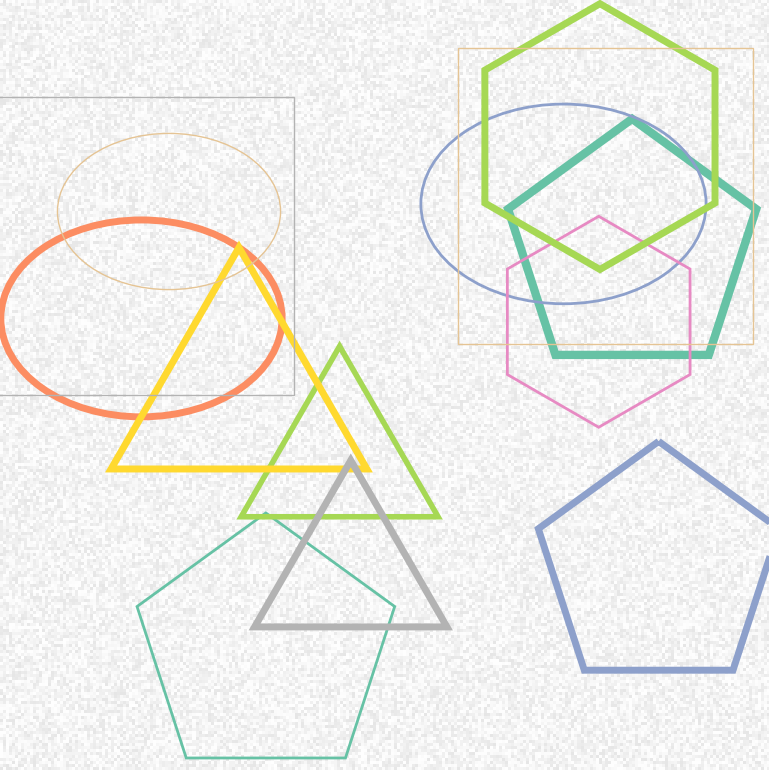[{"shape": "pentagon", "thickness": 1, "radius": 0.88, "center": [0.345, 0.158]}, {"shape": "pentagon", "thickness": 3, "radius": 0.85, "center": [0.821, 0.676]}, {"shape": "oval", "thickness": 2.5, "radius": 0.91, "center": [0.184, 0.586]}, {"shape": "pentagon", "thickness": 2.5, "radius": 0.82, "center": [0.855, 0.262]}, {"shape": "oval", "thickness": 1, "radius": 0.93, "center": [0.732, 0.735]}, {"shape": "hexagon", "thickness": 1, "radius": 0.68, "center": [0.778, 0.582]}, {"shape": "hexagon", "thickness": 2.5, "radius": 0.86, "center": [0.779, 0.823]}, {"shape": "triangle", "thickness": 2, "radius": 0.74, "center": [0.441, 0.403]}, {"shape": "triangle", "thickness": 2.5, "radius": 0.96, "center": [0.31, 0.487]}, {"shape": "oval", "thickness": 0.5, "radius": 0.72, "center": [0.219, 0.725]}, {"shape": "square", "thickness": 0.5, "radius": 0.96, "center": [0.786, 0.746]}, {"shape": "square", "thickness": 0.5, "radius": 0.97, "center": [0.188, 0.681]}, {"shape": "triangle", "thickness": 2.5, "radius": 0.72, "center": [0.456, 0.258]}]